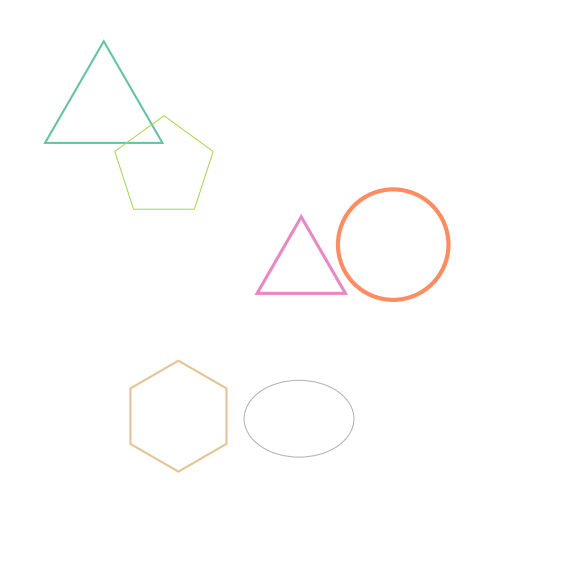[{"shape": "triangle", "thickness": 1, "radius": 0.59, "center": [0.18, 0.81]}, {"shape": "circle", "thickness": 2, "radius": 0.48, "center": [0.681, 0.576]}, {"shape": "triangle", "thickness": 1.5, "radius": 0.44, "center": [0.522, 0.535]}, {"shape": "pentagon", "thickness": 0.5, "radius": 0.45, "center": [0.284, 0.709]}, {"shape": "hexagon", "thickness": 1, "radius": 0.48, "center": [0.309, 0.279]}, {"shape": "oval", "thickness": 0.5, "radius": 0.48, "center": [0.518, 0.274]}]